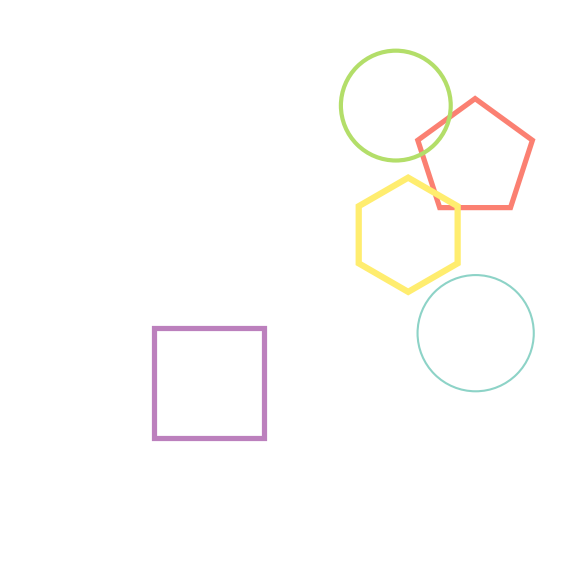[{"shape": "circle", "thickness": 1, "radius": 0.5, "center": [0.824, 0.422]}, {"shape": "pentagon", "thickness": 2.5, "radius": 0.52, "center": [0.823, 0.724]}, {"shape": "circle", "thickness": 2, "radius": 0.48, "center": [0.685, 0.816]}, {"shape": "square", "thickness": 2.5, "radius": 0.48, "center": [0.362, 0.335]}, {"shape": "hexagon", "thickness": 3, "radius": 0.49, "center": [0.707, 0.593]}]